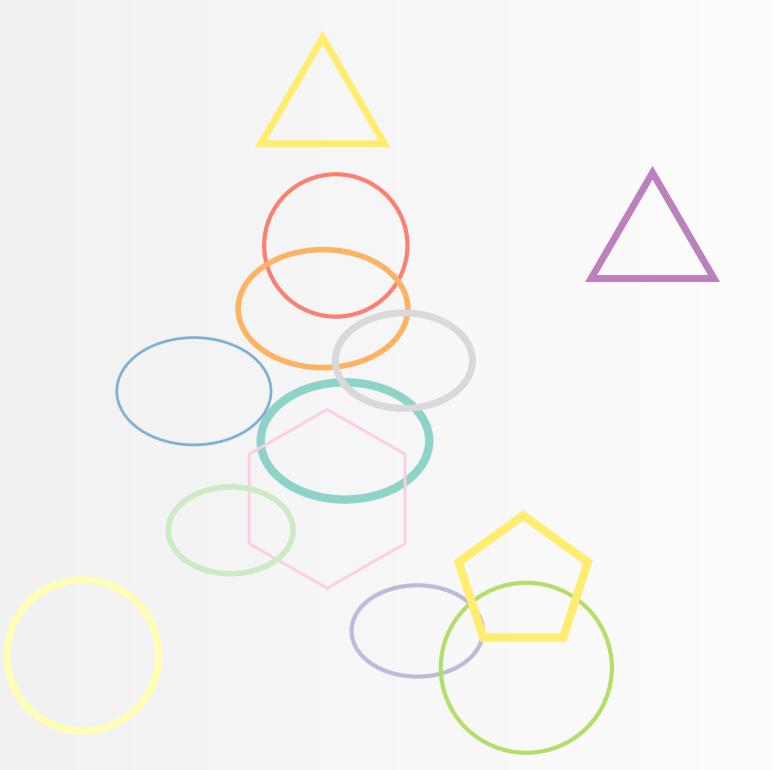[{"shape": "oval", "thickness": 3, "radius": 0.54, "center": [0.445, 0.427]}, {"shape": "circle", "thickness": 2.5, "radius": 0.49, "center": [0.107, 0.149]}, {"shape": "oval", "thickness": 1.5, "radius": 0.42, "center": [0.538, 0.181]}, {"shape": "circle", "thickness": 1.5, "radius": 0.46, "center": [0.433, 0.681]}, {"shape": "oval", "thickness": 1, "radius": 0.5, "center": [0.25, 0.492]}, {"shape": "oval", "thickness": 2, "radius": 0.55, "center": [0.417, 0.599]}, {"shape": "circle", "thickness": 1.5, "radius": 0.55, "center": [0.679, 0.133]}, {"shape": "hexagon", "thickness": 1, "radius": 0.58, "center": [0.422, 0.352]}, {"shape": "oval", "thickness": 2.5, "radius": 0.44, "center": [0.521, 0.532]}, {"shape": "triangle", "thickness": 2.5, "radius": 0.46, "center": [0.842, 0.684]}, {"shape": "oval", "thickness": 2, "radius": 0.4, "center": [0.298, 0.311]}, {"shape": "pentagon", "thickness": 3, "radius": 0.44, "center": [0.675, 0.243]}, {"shape": "triangle", "thickness": 2.5, "radius": 0.46, "center": [0.416, 0.859]}]